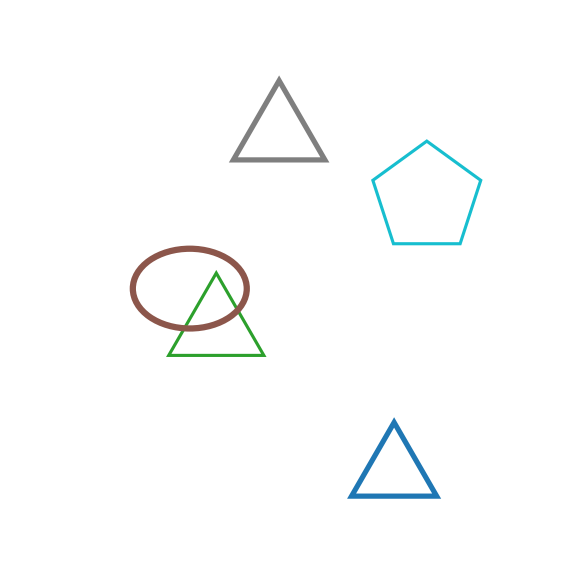[{"shape": "triangle", "thickness": 2.5, "radius": 0.43, "center": [0.682, 0.183]}, {"shape": "triangle", "thickness": 1.5, "radius": 0.48, "center": [0.375, 0.431]}, {"shape": "oval", "thickness": 3, "radius": 0.49, "center": [0.329, 0.499]}, {"shape": "triangle", "thickness": 2.5, "radius": 0.46, "center": [0.483, 0.768]}, {"shape": "pentagon", "thickness": 1.5, "radius": 0.49, "center": [0.739, 0.657]}]